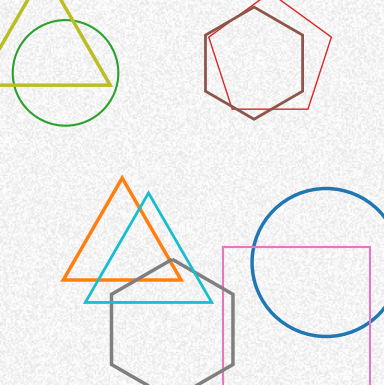[{"shape": "circle", "thickness": 2.5, "radius": 0.96, "center": [0.847, 0.318]}, {"shape": "triangle", "thickness": 2.5, "radius": 0.88, "center": [0.317, 0.361]}, {"shape": "circle", "thickness": 1.5, "radius": 0.69, "center": [0.17, 0.811]}, {"shape": "pentagon", "thickness": 1, "radius": 0.84, "center": [0.702, 0.852]}, {"shape": "hexagon", "thickness": 2, "radius": 0.73, "center": [0.66, 0.836]}, {"shape": "square", "thickness": 1.5, "radius": 0.96, "center": [0.77, 0.166]}, {"shape": "hexagon", "thickness": 2.5, "radius": 0.91, "center": [0.447, 0.144]}, {"shape": "triangle", "thickness": 2.5, "radius": 0.99, "center": [0.115, 0.877]}, {"shape": "triangle", "thickness": 2, "radius": 0.95, "center": [0.386, 0.309]}]